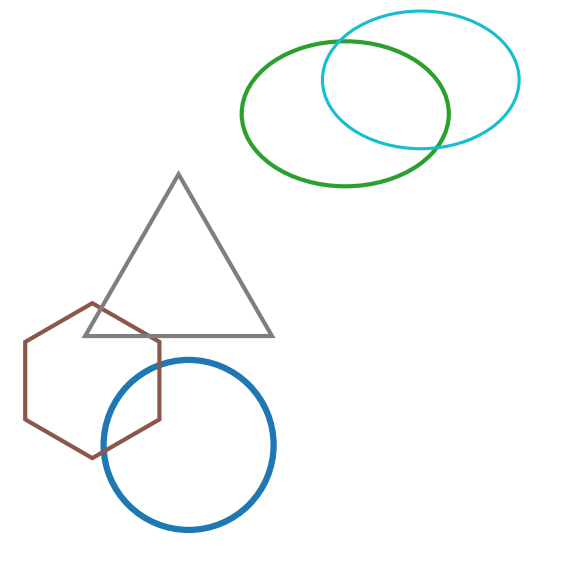[{"shape": "circle", "thickness": 3, "radius": 0.74, "center": [0.327, 0.229]}, {"shape": "oval", "thickness": 2, "radius": 0.9, "center": [0.598, 0.802]}, {"shape": "hexagon", "thickness": 2, "radius": 0.67, "center": [0.16, 0.34]}, {"shape": "triangle", "thickness": 2, "radius": 0.93, "center": [0.309, 0.511]}, {"shape": "oval", "thickness": 1.5, "radius": 0.85, "center": [0.729, 0.861]}]